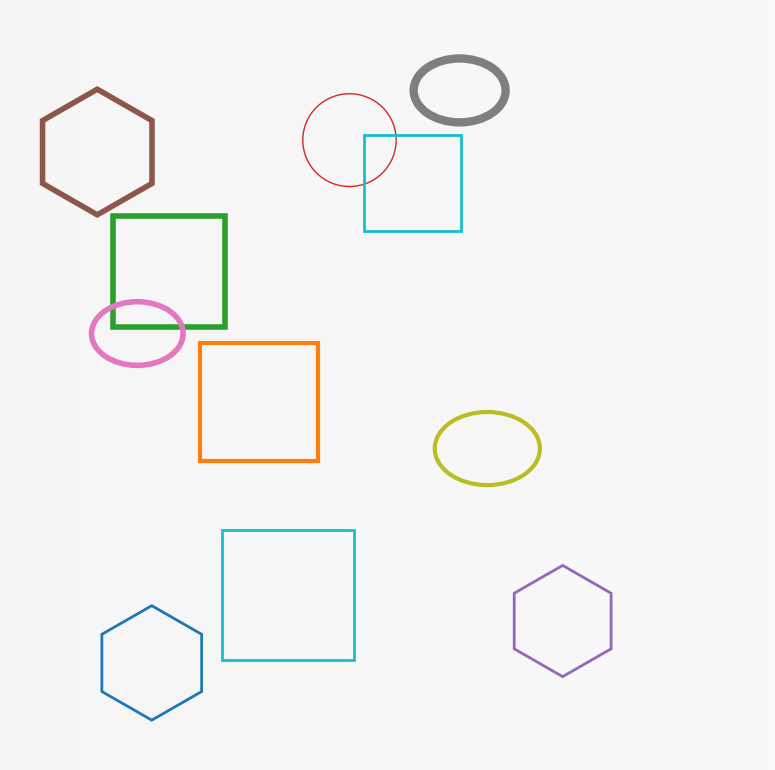[{"shape": "hexagon", "thickness": 1, "radius": 0.37, "center": [0.196, 0.139]}, {"shape": "square", "thickness": 1.5, "radius": 0.38, "center": [0.334, 0.478]}, {"shape": "square", "thickness": 2, "radius": 0.36, "center": [0.218, 0.648]}, {"shape": "circle", "thickness": 0.5, "radius": 0.3, "center": [0.451, 0.818]}, {"shape": "hexagon", "thickness": 1, "radius": 0.36, "center": [0.726, 0.193]}, {"shape": "hexagon", "thickness": 2, "radius": 0.41, "center": [0.126, 0.803]}, {"shape": "oval", "thickness": 2, "radius": 0.3, "center": [0.177, 0.567]}, {"shape": "oval", "thickness": 3, "radius": 0.3, "center": [0.593, 0.883]}, {"shape": "oval", "thickness": 1.5, "radius": 0.34, "center": [0.629, 0.417]}, {"shape": "square", "thickness": 1, "radius": 0.31, "center": [0.532, 0.762]}, {"shape": "square", "thickness": 1, "radius": 0.42, "center": [0.371, 0.227]}]